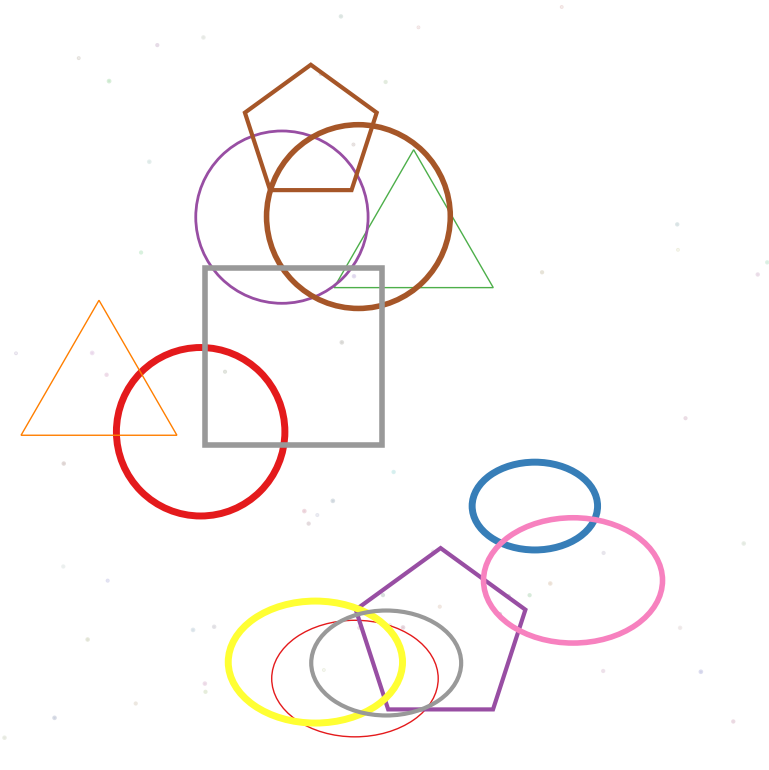[{"shape": "oval", "thickness": 0.5, "radius": 0.54, "center": [0.461, 0.119]}, {"shape": "circle", "thickness": 2.5, "radius": 0.55, "center": [0.261, 0.439]}, {"shape": "oval", "thickness": 2.5, "radius": 0.41, "center": [0.695, 0.343]}, {"shape": "triangle", "thickness": 0.5, "radius": 0.6, "center": [0.537, 0.686]}, {"shape": "pentagon", "thickness": 1.5, "radius": 0.58, "center": [0.572, 0.172]}, {"shape": "circle", "thickness": 1, "radius": 0.56, "center": [0.366, 0.718]}, {"shape": "triangle", "thickness": 0.5, "radius": 0.58, "center": [0.129, 0.493]}, {"shape": "oval", "thickness": 2.5, "radius": 0.57, "center": [0.41, 0.14]}, {"shape": "circle", "thickness": 2, "radius": 0.6, "center": [0.465, 0.719]}, {"shape": "pentagon", "thickness": 1.5, "radius": 0.45, "center": [0.404, 0.826]}, {"shape": "oval", "thickness": 2, "radius": 0.58, "center": [0.744, 0.246]}, {"shape": "square", "thickness": 2, "radius": 0.58, "center": [0.381, 0.537]}, {"shape": "oval", "thickness": 1.5, "radius": 0.49, "center": [0.502, 0.139]}]